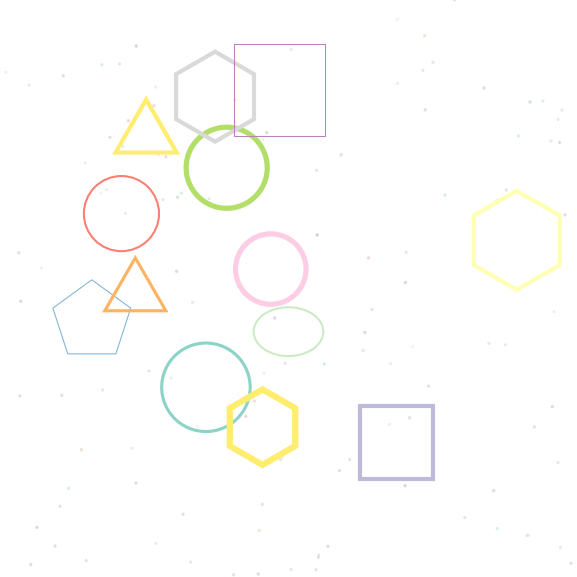[{"shape": "circle", "thickness": 1.5, "radius": 0.38, "center": [0.357, 0.328]}, {"shape": "hexagon", "thickness": 2, "radius": 0.43, "center": [0.895, 0.583]}, {"shape": "square", "thickness": 2, "radius": 0.31, "center": [0.687, 0.233]}, {"shape": "circle", "thickness": 1, "radius": 0.33, "center": [0.21, 0.629]}, {"shape": "pentagon", "thickness": 0.5, "radius": 0.35, "center": [0.159, 0.444]}, {"shape": "triangle", "thickness": 1.5, "radius": 0.31, "center": [0.234, 0.492]}, {"shape": "circle", "thickness": 2.5, "radius": 0.35, "center": [0.393, 0.709]}, {"shape": "circle", "thickness": 2.5, "radius": 0.31, "center": [0.469, 0.533]}, {"shape": "hexagon", "thickness": 2, "radius": 0.39, "center": [0.372, 0.832]}, {"shape": "square", "thickness": 0.5, "radius": 0.4, "center": [0.484, 0.843]}, {"shape": "oval", "thickness": 1, "radius": 0.3, "center": [0.5, 0.425]}, {"shape": "hexagon", "thickness": 3, "radius": 0.33, "center": [0.455, 0.26]}, {"shape": "triangle", "thickness": 2, "radius": 0.31, "center": [0.253, 0.766]}]